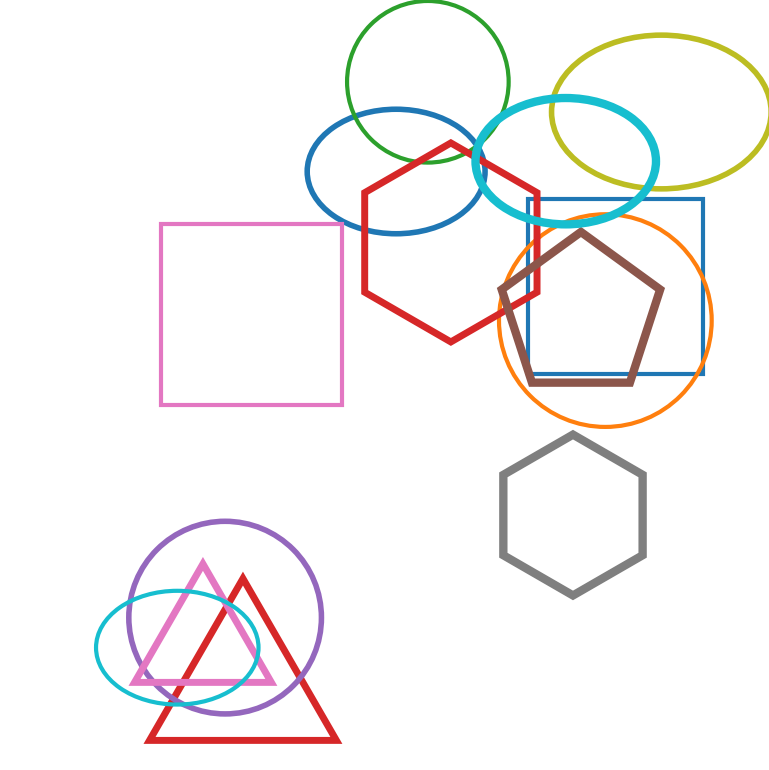[{"shape": "oval", "thickness": 2, "radius": 0.58, "center": [0.514, 0.777]}, {"shape": "square", "thickness": 1.5, "radius": 0.57, "center": [0.8, 0.627]}, {"shape": "circle", "thickness": 1.5, "radius": 0.69, "center": [0.786, 0.584]}, {"shape": "circle", "thickness": 1.5, "radius": 0.52, "center": [0.556, 0.894]}, {"shape": "triangle", "thickness": 2.5, "radius": 0.7, "center": [0.316, 0.109]}, {"shape": "hexagon", "thickness": 2.5, "radius": 0.65, "center": [0.586, 0.685]}, {"shape": "circle", "thickness": 2, "radius": 0.63, "center": [0.292, 0.198]}, {"shape": "pentagon", "thickness": 3, "radius": 0.54, "center": [0.754, 0.591]}, {"shape": "triangle", "thickness": 2.5, "radius": 0.51, "center": [0.264, 0.165]}, {"shape": "square", "thickness": 1.5, "radius": 0.59, "center": [0.327, 0.591]}, {"shape": "hexagon", "thickness": 3, "radius": 0.52, "center": [0.744, 0.331]}, {"shape": "oval", "thickness": 2, "radius": 0.71, "center": [0.859, 0.855]}, {"shape": "oval", "thickness": 1.5, "radius": 0.53, "center": [0.23, 0.159]}, {"shape": "oval", "thickness": 3, "radius": 0.59, "center": [0.735, 0.791]}]